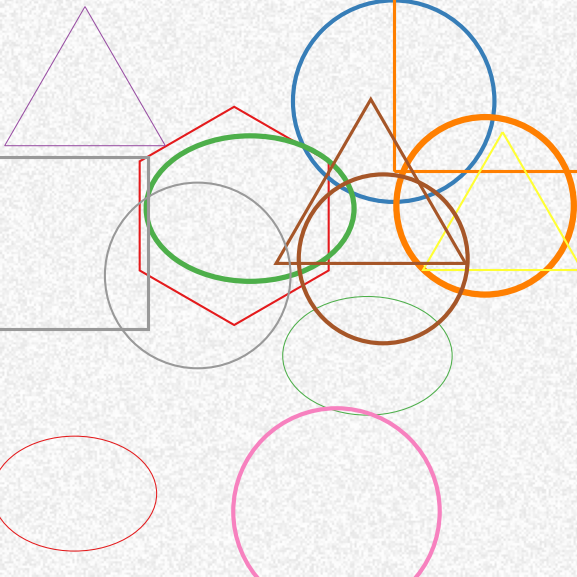[{"shape": "oval", "thickness": 0.5, "radius": 0.71, "center": [0.129, 0.144]}, {"shape": "hexagon", "thickness": 1, "radius": 0.94, "center": [0.406, 0.625]}, {"shape": "circle", "thickness": 2, "radius": 0.87, "center": [0.682, 0.824]}, {"shape": "oval", "thickness": 0.5, "radius": 0.73, "center": [0.636, 0.383]}, {"shape": "oval", "thickness": 2.5, "radius": 0.9, "center": [0.433, 0.638]}, {"shape": "triangle", "thickness": 0.5, "radius": 0.8, "center": [0.147, 0.827]}, {"shape": "square", "thickness": 1.5, "radius": 0.84, "center": [0.85, 0.87]}, {"shape": "circle", "thickness": 3, "radius": 0.77, "center": [0.84, 0.643]}, {"shape": "triangle", "thickness": 1, "radius": 0.8, "center": [0.87, 0.611]}, {"shape": "circle", "thickness": 2, "radius": 0.73, "center": [0.664, 0.551]}, {"shape": "triangle", "thickness": 1.5, "radius": 0.95, "center": [0.642, 0.638]}, {"shape": "circle", "thickness": 2, "radius": 0.89, "center": [0.583, 0.113]}, {"shape": "square", "thickness": 1.5, "radius": 0.74, "center": [0.108, 0.579]}, {"shape": "circle", "thickness": 1, "radius": 0.8, "center": [0.342, 0.522]}]